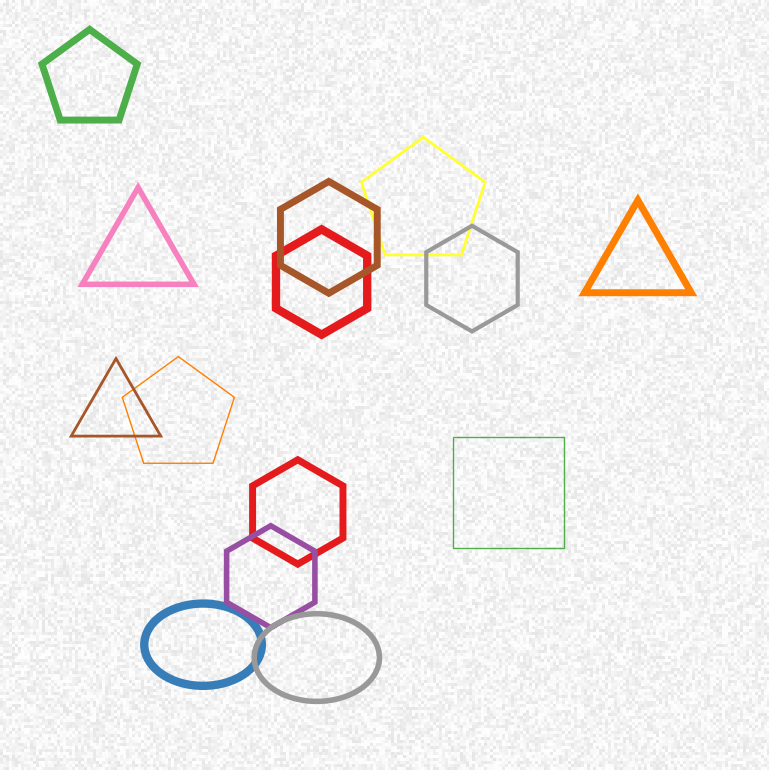[{"shape": "hexagon", "thickness": 3, "radius": 0.34, "center": [0.418, 0.634]}, {"shape": "hexagon", "thickness": 2.5, "radius": 0.34, "center": [0.387, 0.335]}, {"shape": "oval", "thickness": 3, "radius": 0.38, "center": [0.264, 0.163]}, {"shape": "square", "thickness": 0.5, "radius": 0.36, "center": [0.661, 0.36]}, {"shape": "pentagon", "thickness": 2.5, "radius": 0.33, "center": [0.116, 0.897]}, {"shape": "hexagon", "thickness": 2, "radius": 0.33, "center": [0.352, 0.251]}, {"shape": "triangle", "thickness": 2.5, "radius": 0.4, "center": [0.828, 0.66]}, {"shape": "pentagon", "thickness": 0.5, "radius": 0.38, "center": [0.232, 0.46]}, {"shape": "pentagon", "thickness": 1, "radius": 0.42, "center": [0.55, 0.737]}, {"shape": "hexagon", "thickness": 2.5, "radius": 0.36, "center": [0.427, 0.692]}, {"shape": "triangle", "thickness": 1, "radius": 0.34, "center": [0.151, 0.467]}, {"shape": "triangle", "thickness": 2, "radius": 0.42, "center": [0.179, 0.673]}, {"shape": "hexagon", "thickness": 1.5, "radius": 0.34, "center": [0.613, 0.638]}, {"shape": "oval", "thickness": 2, "radius": 0.41, "center": [0.411, 0.146]}]